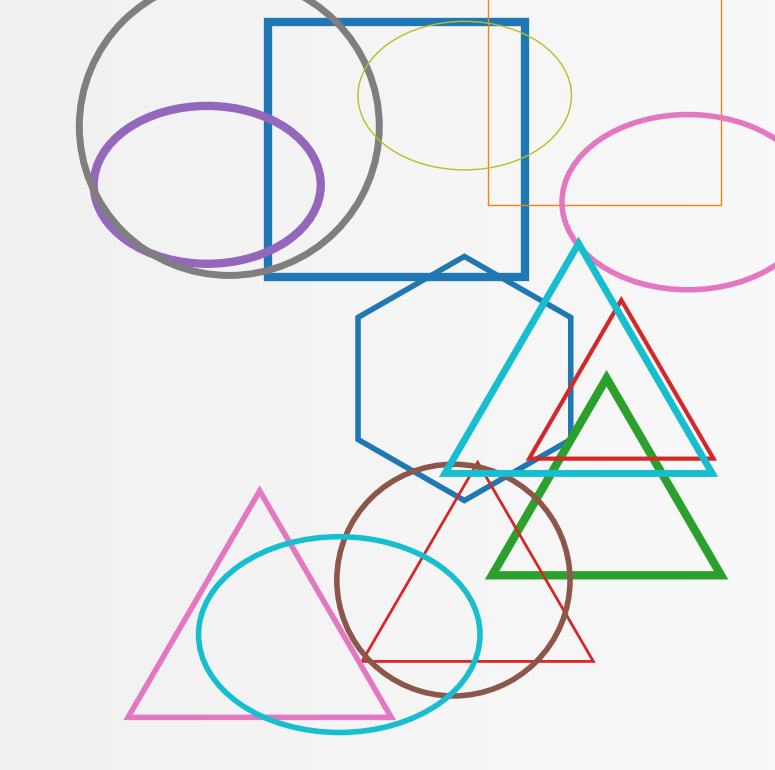[{"shape": "hexagon", "thickness": 2, "radius": 0.79, "center": [0.599, 0.508]}, {"shape": "square", "thickness": 3, "radius": 0.83, "center": [0.512, 0.806]}, {"shape": "square", "thickness": 0.5, "radius": 0.75, "center": [0.78, 0.885]}, {"shape": "triangle", "thickness": 3, "radius": 0.85, "center": [0.783, 0.338]}, {"shape": "triangle", "thickness": 1, "radius": 0.86, "center": [0.616, 0.227]}, {"shape": "triangle", "thickness": 1.5, "radius": 0.69, "center": [0.802, 0.473]}, {"shape": "oval", "thickness": 3, "radius": 0.73, "center": [0.267, 0.76]}, {"shape": "circle", "thickness": 2, "radius": 0.75, "center": [0.585, 0.247]}, {"shape": "oval", "thickness": 2, "radius": 0.81, "center": [0.888, 0.737]}, {"shape": "triangle", "thickness": 2, "radius": 0.98, "center": [0.335, 0.166]}, {"shape": "circle", "thickness": 2.5, "radius": 0.97, "center": [0.296, 0.836]}, {"shape": "oval", "thickness": 0.5, "radius": 0.69, "center": [0.6, 0.876]}, {"shape": "oval", "thickness": 2, "radius": 0.91, "center": [0.438, 0.176]}, {"shape": "triangle", "thickness": 2.5, "radius": 1.0, "center": [0.747, 0.485]}]